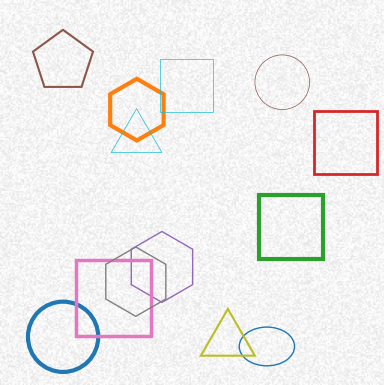[{"shape": "oval", "thickness": 1, "radius": 0.36, "center": [0.693, 0.1]}, {"shape": "circle", "thickness": 3, "radius": 0.46, "center": [0.164, 0.125]}, {"shape": "hexagon", "thickness": 3, "radius": 0.4, "center": [0.356, 0.715]}, {"shape": "square", "thickness": 3, "radius": 0.41, "center": [0.757, 0.411]}, {"shape": "square", "thickness": 2, "radius": 0.41, "center": [0.897, 0.629]}, {"shape": "hexagon", "thickness": 1, "radius": 0.46, "center": [0.421, 0.307]}, {"shape": "circle", "thickness": 0.5, "radius": 0.35, "center": [0.733, 0.786]}, {"shape": "pentagon", "thickness": 1.5, "radius": 0.41, "center": [0.164, 0.841]}, {"shape": "square", "thickness": 2.5, "radius": 0.49, "center": [0.295, 0.227]}, {"shape": "hexagon", "thickness": 1, "radius": 0.45, "center": [0.353, 0.268]}, {"shape": "triangle", "thickness": 1.5, "radius": 0.4, "center": [0.592, 0.117]}, {"shape": "square", "thickness": 0.5, "radius": 0.35, "center": [0.485, 0.778]}, {"shape": "triangle", "thickness": 0.5, "radius": 0.38, "center": [0.355, 0.642]}]